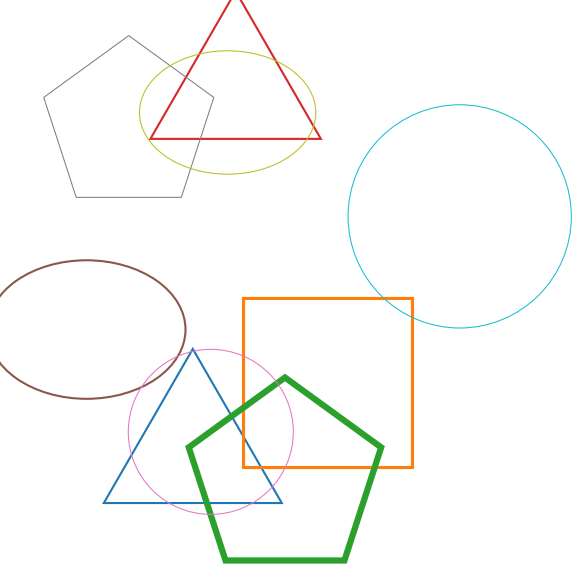[{"shape": "triangle", "thickness": 1, "radius": 0.89, "center": [0.334, 0.217]}, {"shape": "square", "thickness": 1.5, "radius": 0.73, "center": [0.567, 0.336]}, {"shape": "pentagon", "thickness": 3, "radius": 0.88, "center": [0.493, 0.17]}, {"shape": "triangle", "thickness": 1, "radius": 0.85, "center": [0.408, 0.844]}, {"shape": "oval", "thickness": 1, "radius": 0.86, "center": [0.15, 0.428]}, {"shape": "circle", "thickness": 0.5, "radius": 0.71, "center": [0.365, 0.251]}, {"shape": "pentagon", "thickness": 0.5, "radius": 0.77, "center": [0.223, 0.783]}, {"shape": "oval", "thickness": 0.5, "radius": 0.76, "center": [0.394, 0.804]}, {"shape": "circle", "thickness": 0.5, "radius": 0.97, "center": [0.796, 0.624]}]